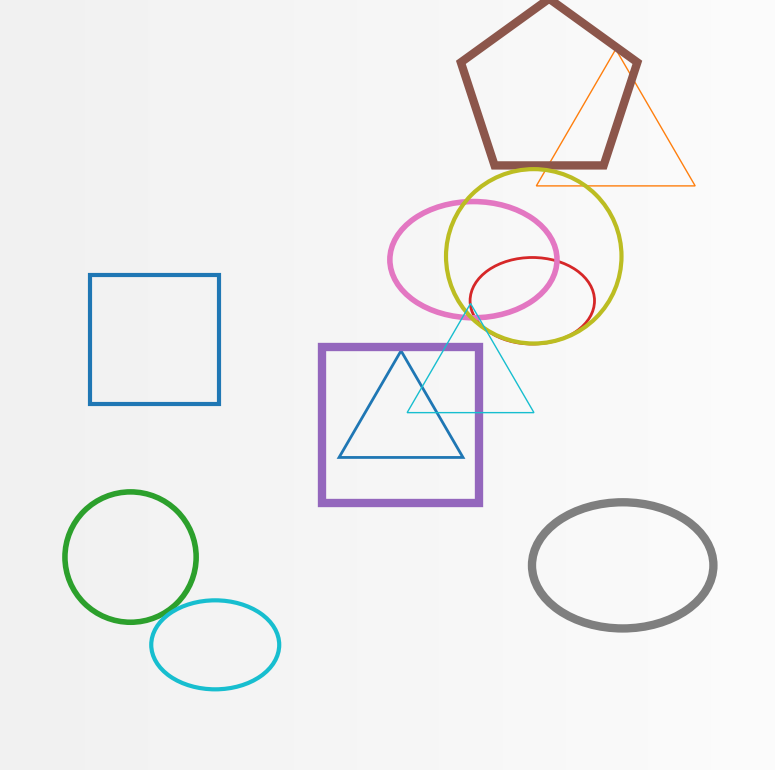[{"shape": "square", "thickness": 1.5, "radius": 0.42, "center": [0.199, 0.559]}, {"shape": "triangle", "thickness": 1, "radius": 0.46, "center": [0.517, 0.452]}, {"shape": "triangle", "thickness": 0.5, "radius": 0.59, "center": [0.795, 0.818]}, {"shape": "circle", "thickness": 2, "radius": 0.42, "center": [0.168, 0.277]}, {"shape": "oval", "thickness": 1, "radius": 0.4, "center": [0.687, 0.609]}, {"shape": "square", "thickness": 3, "radius": 0.5, "center": [0.517, 0.448]}, {"shape": "pentagon", "thickness": 3, "radius": 0.6, "center": [0.709, 0.882]}, {"shape": "oval", "thickness": 2, "radius": 0.54, "center": [0.611, 0.663]}, {"shape": "oval", "thickness": 3, "radius": 0.59, "center": [0.803, 0.266]}, {"shape": "circle", "thickness": 1.5, "radius": 0.57, "center": [0.689, 0.667]}, {"shape": "oval", "thickness": 1.5, "radius": 0.41, "center": [0.278, 0.163]}, {"shape": "triangle", "thickness": 0.5, "radius": 0.47, "center": [0.607, 0.511]}]